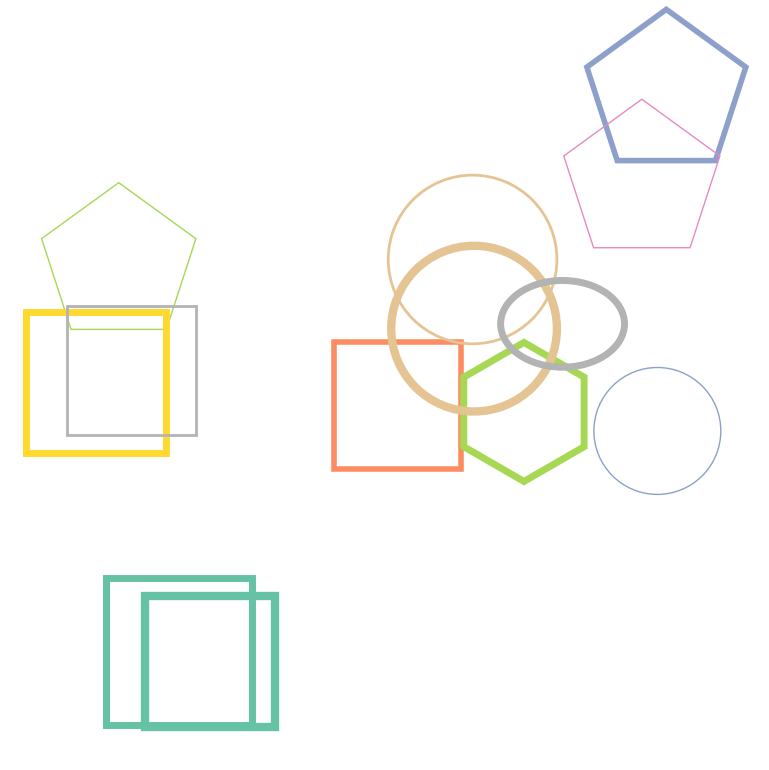[{"shape": "square", "thickness": 3, "radius": 0.42, "center": [0.273, 0.141]}, {"shape": "square", "thickness": 2.5, "radius": 0.48, "center": [0.232, 0.154]}, {"shape": "square", "thickness": 2, "radius": 0.41, "center": [0.516, 0.473]}, {"shape": "pentagon", "thickness": 2, "radius": 0.54, "center": [0.865, 0.879]}, {"shape": "circle", "thickness": 0.5, "radius": 0.41, "center": [0.854, 0.44]}, {"shape": "pentagon", "thickness": 0.5, "radius": 0.53, "center": [0.834, 0.765]}, {"shape": "pentagon", "thickness": 0.5, "radius": 0.53, "center": [0.154, 0.657]}, {"shape": "hexagon", "thickness": 2.5, "radius": 0.45, "center": [0.68, 0.465]}, {"shape": "square", "thickness": 2.5, "radius": 0.46, "center": [0.125, 0.504]}, {"shape": "circle", "thickness": 1, "radius": 0.55, "center": [0.614, 0.663]}, {"shape": "circle", "thickness": 3, "radius": 0.54, "center": [0.616, 0.573]}, {"shape": "oval", "thickness": 2.5, "radius": 0.4, "center": [0.731, 0.579]}, {"shape": "square", "thickness": 1, "radius": 0.42, "center": [0.171, 0.519]}]